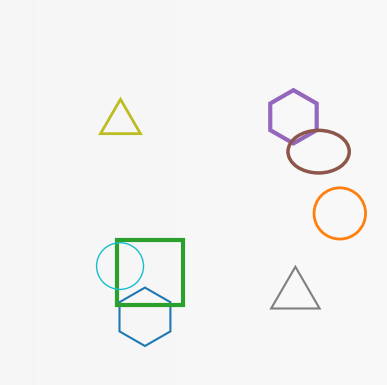[{"shape": "hexagon", "thickness": 1.5, "radius": 0.38, "center": [0.374, 0.177]}, {"shape": "circle", "thickness": 2, "radius": 0.33, "center": [0.877, 0.446]}, {"shape": "square", "thickness": 3, "radius": 0.42, "center": [0.387, 0.292]}, {"shape": "hexagon", "thickness": 3, "radius": 0.35, "center": [0.757, 0.697]}, {"shape": "oval", "thickness": 2.5, "radius": 0.4, "center": [0.822, 0.606]}, {"shape": "triangle", "thickness": 1.5, "radius": 0.36, "center": [0.762, 0.235]}, {"shape": "triangle", "thickness": 2, "radius": 0.3, "center": [0.311, 0.683]}, {"shape": "circle", "thickness": 1, "radius": 0.3, "center": [0.31, 0.309]}]